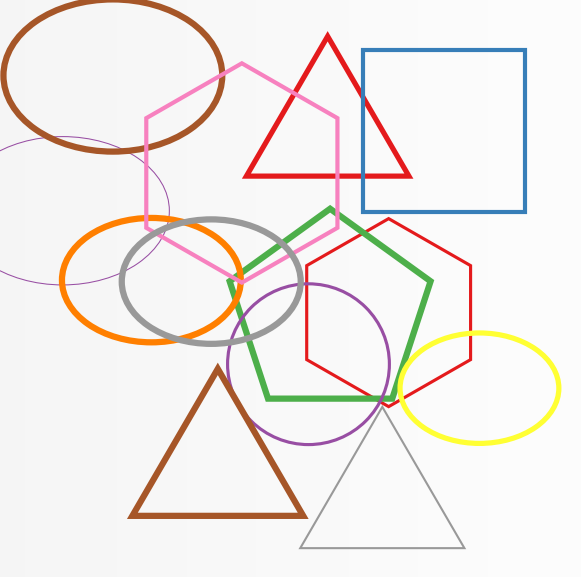[{"shape": "triangle", "thickness": 2.5, "radius": 0.81, "center": [0.564, 0.775]}, {"shape": "hexagon", "thickness": 1.5, "radius": 0.81, "center": [0.669, 0.458]}, {"shape": "square", "thickness": 2, "radius": 0.7, "center": [0.764, 0.772]}, {"shape": "pentagon", "thickness": 3, "radius": 0.91, "center": [0.568, 0.456]}, {"shape": "circle", "thickness": 1.5, "radius": 0.7, "center": [0.531, 0.368]}, {"shape": "oval", "thickness": 0.5, "radius": 0.92, "center": [0.108, 0.634]}, {"shape": "oval", "thickness": 3, "radius": 0.77, "center": [0.26, 0.514]}, {"shape": "oval", "thickness": 2.5, "radius": 0.68, "center": [0.825, 0.327]}, {"shape": "oval", "thickness": 3, "radius": 0.94, "center": [0.194, 0.868]}, {"shape": "triangle", "thickness": 3, "radius": 0.85, "center": [0.375, 0.191]}, {"shape": "hexagon", "thickness": 2, "radius": 0.95, "center": [0.416, 0.7]}, {"shape": "triangle", "thickness": 1, "radius": 0.82, "center": [0.658, 0.131]}, {"shape": "oval", "thickness": 3, "radius": 0.77, "center": [0.363, 0.511]}]